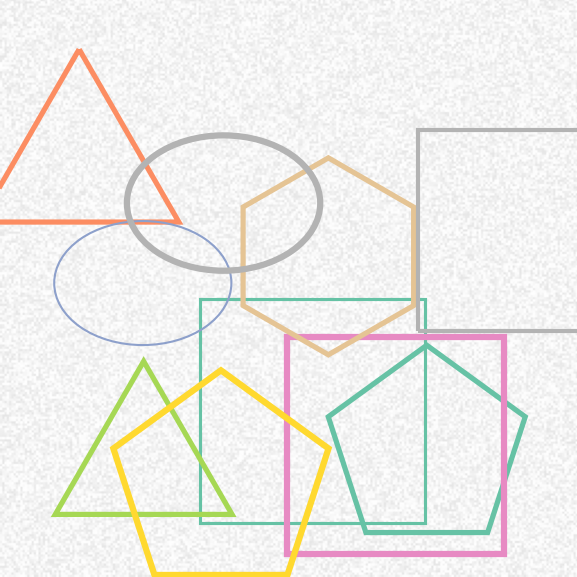[{"shape": "square", "thickness": 1.5, "radius": 0.97, "center": [0.541, 0.288]}, {"shape": "pentagon", "thickness": 2.5, "radius": 0.9, "center": [0.739, 0.222]}, {"shape": "triangle", "thickness": 2.5, "radius": 1.0, "center": [0.137, 0.714]}, {"shape": "oval", "thickness": 1, "radius": 0.77, "center": [0.247, 0.509]}, {"shape": "square", "thickness": 3, "radius": 0.94, "center": [0.685, 0.228]}, {"shape": "triangle", "thickness": 2.5, "radius": 0.88, "center": [0.249, 0.197]}, {"shape": "pentagon", "thickness": 3, "radius": 0.98, "center": [0.383, 0.162]}, {"shape": "hexagon", "thickness": 2.5, "radius": 0.85, "center": [0.569, 0.555]}, {"shape": "square", "thickness": 2, "radius": 0.87, "center": [0.898, 0.6]}, {"shape": "oval", "thickness": 3, "radius": 0.84, "center": [0.387, 0.648]}]